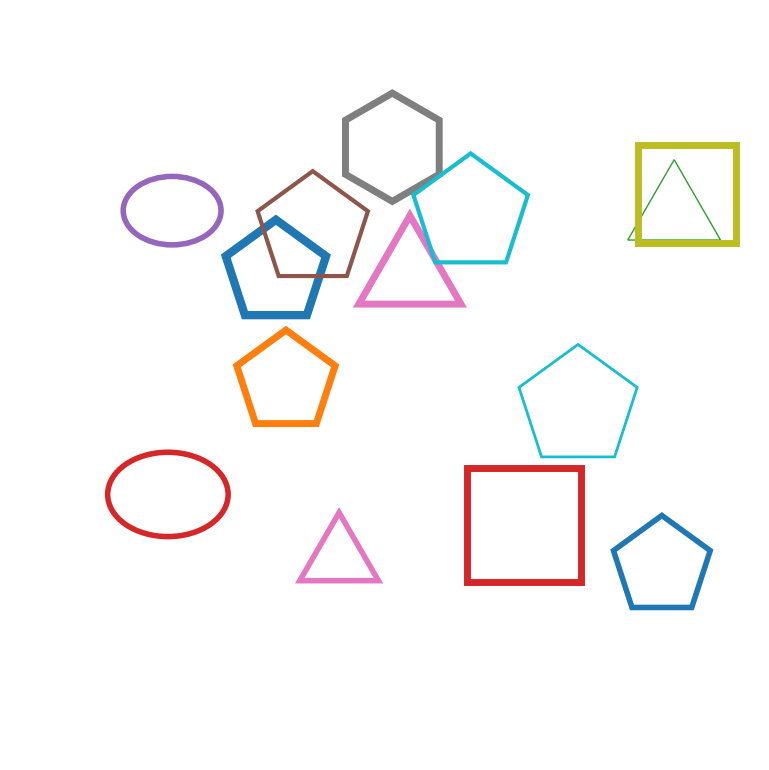[{"shape": "pentagon", "thickness": 3, "radius": 0.34, "center": [0.358, 0.646]}, {"shape": "pentagon", "thickness": 2, "radius": 0.33, "center": [0.86, 0.265]}, {"shape": "pentagon", "thickness": 2.5, "radius": 0.34, "center": [0.371, 0.504]}, {"shape": "triangle", "thickness": 0.5, "radius": 0.35, "center": [0.876, 0.723]}, {"shape": "square", "thickness": 2.5, "radius": 0.37, "center": [0.681, 0.318]}, {"shape": "oval", "thickness": 2, "radius": 0.39, "center": [0.218, 0.358]}, {"shape": "oval", "thickness": 2, "radius": 0.32, "center": [0.224, 0.726]}, {"shape": "pentagon", "thickness": 1.5, "radius": 0.38, "center": [0.406, 0.702]}, {"shape": "triangle", "thickness": 2, "radius": 0.29, "center": [0.44, 0.275]}, {"shape": "triangle", "thickness": 2.5, "radius": 0.38, "center": [0.532, 0.643]}, {"shape": "hexagon", "thickness": 2.5, "radius": 0.35, "center": [0.51, 0.809]}, {"shape": "square", "thickness": 2.5, "radius": 0.32, "center": [0.892, 0.748]}, {"shape": "pentagon", "thickness": 1, "radius": 0.4, "center": [0.751, 0.472]}, {"shape": "pentagon", "thickness": 1.5, "radius": 0.39, "center": [0.611, 0.723]}]